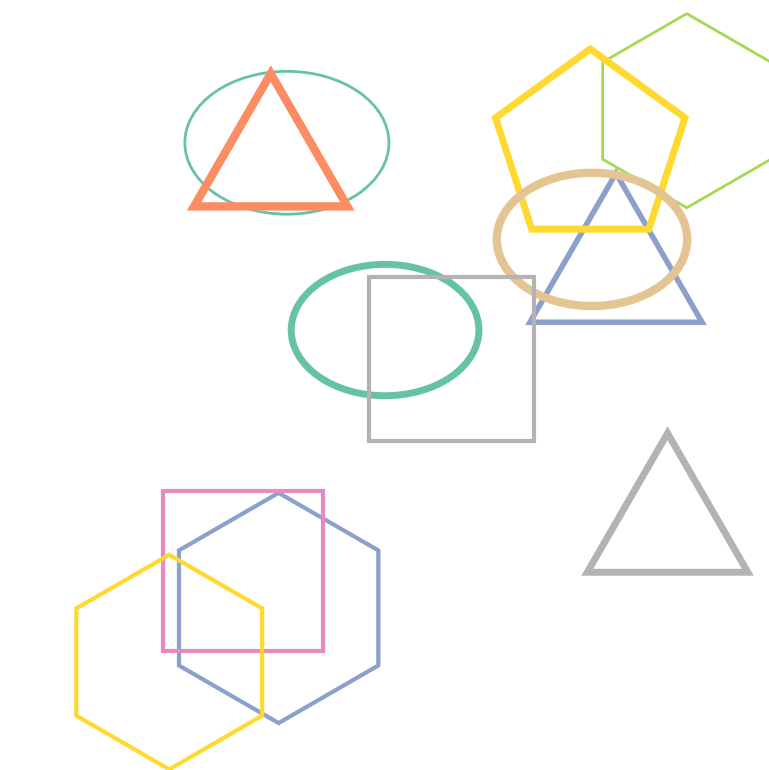[{"shape": "oval", "thickness": 2.5, "radius": 0.61, "center": [0.5, 0.571]}, {"shape": "oval", "thickness": 1, "radius": 0.66, "center": [0.373, 0.815]}, {"shape": "triangle", "thickness": 3, "radius": 0.57, "center": [0.352, 0.789]}, {"shape": "triangle", "thickness": 2, "radius": 0.65, "center": [0.8, 0.646]}, {"shape": "hexagon", "thickness": 1.5, "radius": 0.75, "center": [0.362, 0.21]}, {"shape": "square", "thickness": 1.5, "radius": 0.52, "center": [0.315, 0.259]}, {"shape": "hexagon", "thickness": 1, "radius": 0.63, "center": [0.892, 0.856]}, {"shape": "pentagon", "thickness": 2.5, "radius": 0.65, "center": [0.767, 0.807]}, {"shape": "hexagon", "thickness": 1.5, "radius": 0.7, "center": [0.22, 0.14]}, {"shape": "oval", "thickness": 3, "radius": 0.62, "center": [0.769, 0.689]}, {"shape": "square", "thickness": 1.5, "radius": 0.53, "center": [0.586, 0.534]}, {"shape": "triangle", "thickness": 2.5, "radius": 0.6, "center": [0.867, 0.317]}]